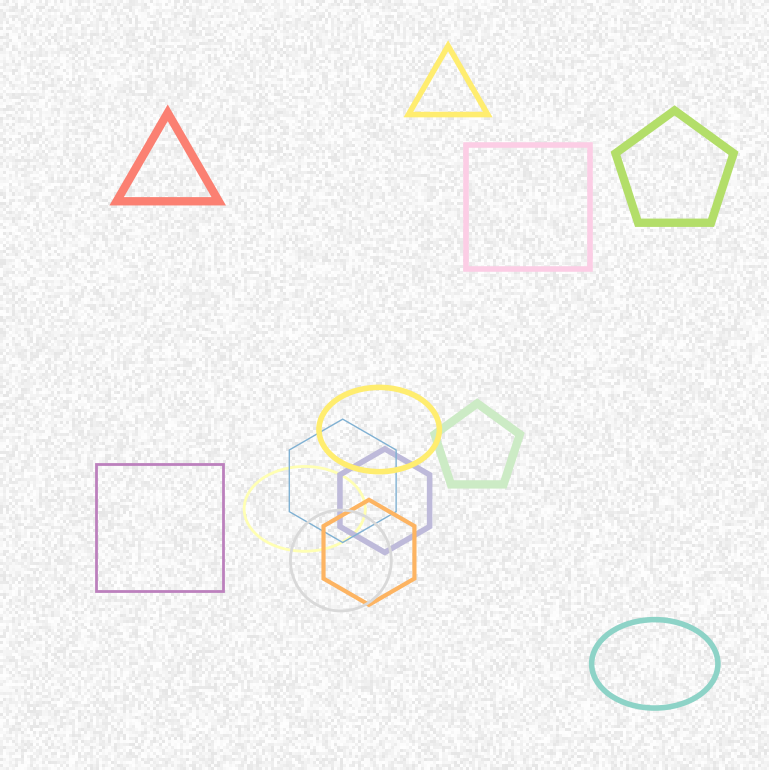[{"shape": "oval", "thickness": 2, "radius": 0.41, "center": [0.85, 0.138]}, {"shape": "oval", "thickness": 1, "radius": 0.39, "center": [0.396, 0.339]}, {"shape": "hexagon", "thickness": 2, "radius": 0.34, "center": [0.5, 0.35]}, {"shape": "triangle", "thickness": 3, "radius": 0.38, "center": [0.218, 0.777]}, {"shape": "hexagon", "thickness": 0.5, "radius": 0.4, "center": [0.445, 0.376]}, {"shape": "hexagon", "thickness": 1.5, "radius": 0.34, "center": [0.479, 0.283]}, {"shape": "pentagon", "thickness": 3, "radius": 0.4, "center": [0.876, 0.776]}, {"shape": "square", "thickness": 2, "radius": 0.4, "center": [0.685, 0.732]}, {"shape": "circle", "thickness": 1, "radius": 0.33, "center": [0.443, 0.272]}, {"shape": "square", "thickness": 1, "radius": 0.41, "center": [0.207, 0.315]}, {"shape": "pentagon", "thickness": 3, "radius": 0.29, "center": [0.62, 0.418]}, {"shape": "oval", "thickness": 2, "radius": 0.39, "center": [0.492, 0.442]}, {"shape": "triangle", "thickness": 2, "radius": 0.3, "center": [0.582, 0.881]}]